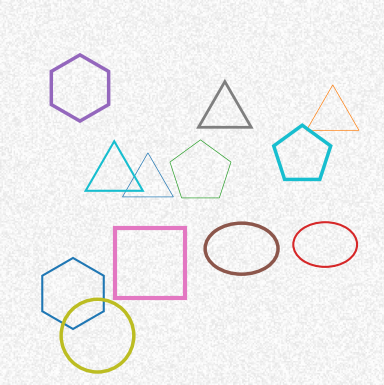[{"shape": "hexagon", "thickness": 1.5, "radius": 0.46, "center": [0.19, 0.238]}, {"shape": "triangle", "thickness": 0.5, "radius": 0.38, "center": [0.384, 0.527]}, {"shape": "triangle", "thickness": 0.5, "radius": 0.39, "center": [0.864, 0.701]}, {"shape": "pentagon", "thickness": 0.5, "radius": 0.42, "center": [0.521, 0.553]}, {"shape": "oval", "thickness": 1.5, "radius": 0.41, "center": [0.845, 0.365]}, {"shape": "hexagon", "thickness": 2.5, "radius": 0.43, "center": [0.208, 0.771]}, {"shape": "oval", "thickness": 2.5, "radius": 0.47, "center": [0.627, 0.354]}, {"shape": "square", "thickness": 3, "radius": 0.46, "center": [0.39, 0.316]}, {"shape": "triangle", "thickness": 2, "radius": 0.4, "center": [0.584, 0.709]}, {"shape": "circle", "thickness": 2.5, "radius": 0.47, "center": [0.253, 0.128]}, {"shape": "pentagon", "thickness": 2.5, "radius": 0.39, "center": [0.785, 0.597]}, {"shape": "triangle", "thickness": 1.5, "radius": 0.43, "center": [0.297, 0.547]}]